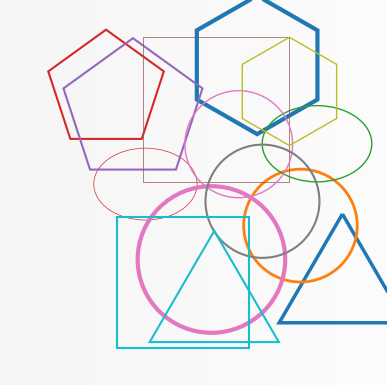[{"shape": "triangle", "thickness": 2.5, "radius": 0.94, "center": [0.884, 0.256]}, {"shape": "hexagon", "thickness": 3, "radius": 0.9, "center": [0.664, 0.831]}, {"shape": "circle", "thickness": 2, "radius": 0.73, "center": [0.775, 0.414]}, {"shape": "oval", "thickness": 1, "radius": 0.71, "center": [0.818, 0.627]}, {"shape": "pentagon", "thickness": 1.5, "radius": 0.78, "center": [0.274, 0.766]}, {"shape": "oval", "thickness": 0.5, "radius": 0.67, "center": [0.375, 0.522]}, {"shape": "pentagon", "thickness": 1.5, "radius": 0.94, "center": [0.343, 0.712]}, {"shape": "square", "thickness": 0.5, "radius": 0.94, "center": [0.556, 0.715]}, {"shape": "circle", "thickness": 3, "radius": 0.95, "center": [0.546, 0.326]}, {"shape": "circle", "thickness": 1, "radius": 0.69, "center": [0.616, 0.625]}, {"shape": "circle", "thickness": 1.5, "radius": 0.74, "center": [0.677, 0.477]}, {"shape": "hexagon", "thickness": 1, "radius": 0.7, "center": [0.747, 0.763]}, {"shape": "triangle", "thickness": 1.5, "radius": 0.96, "center": [0.553, 0.208]}, {"shape": "square", "thickness": 1.5, "radius": 0.85, "center": [0.472, 0.265]}]